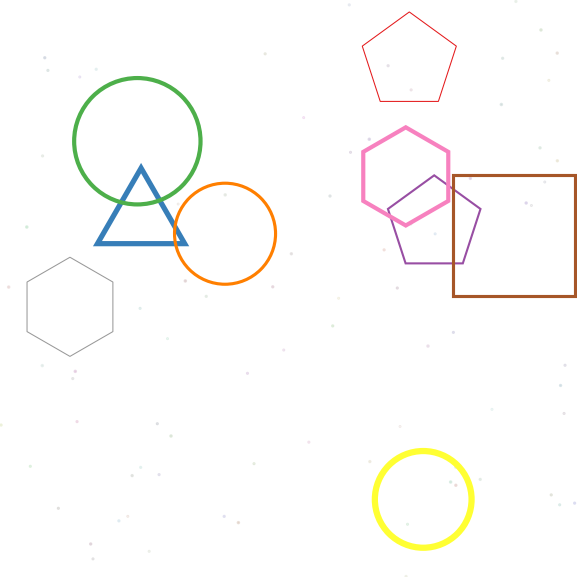[{"shape": "pentagon", "thickness": 0.5, "radius": 0.43, "center": [0.709, 0.893]}, {"shape": "triangle", "thickness": 2.5, "radius": 0.44, "center": [0.244, 0.621]}, {"shape": "circle", "thickness": 2, "radius": 0.55, "center": [0.238, 0.755]}, {"shape": "pentagon", "thickness": 1, "radius": 0.42, "center": [0.752, 0.611]}, {"shape": "circle", "thickness": 1.5, "radius": 0.44, "center": [0.39, 0.594]}, {"shape": "circle", "thickness": 3, "radius": 0.42, "center": [0.733, 0.134]}, {"shape": "square", "thickness": 1.5, "radius": 0.53, "center": [0.89, 0.591]}, {"shape": "hexagon", "thickness": 2, "radius": 0.42, "center": [0.703, 0.694]}, {"shape": "hexagon", "thickness": 0.5, "radius": 0.43, "center": [0.121, 0.468]}]